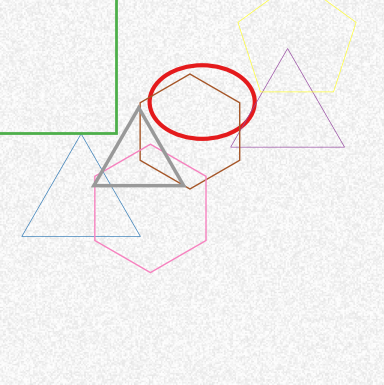[{"shape": "oval", "thickness": 3, "radius": 0.68, "center": [0.525, 0.735]}, {"shape": "triangle", "thickness": 0.5, "radius": 0.89, "center": [0.211, 0.475]}, {"shape": "square", "thickness": 2, "radius": 0.99, "center": [0.104, 0.853]}, {"shape": "triangle", "thickness": 0.5, "radius": 0.85, "center": [0.747, 0.703]}, {"shape": "pentagon", "thickness": 0.5, "radius": 0.81, "center": [0.771, 0.892]}, {"shape": "hexagon", "thickness": 1, "radius": 0.75, "center": [0.493, 0.658]}, {"shape": "hexagon", "thickness": 1, "radius": 0.83, "center": [0.391, 0.459]}, {"shape": "triangle", "thickness": 2.5, "radius": 0.67, "center": [0.36, 0.585]}]